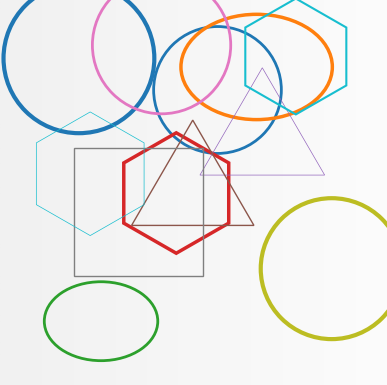[{"shape": "circle", "thickness": 2, "radius": 0.82, "center": [0.561, 0.766]}, {"shape": "circle", "thickness": 3, "radius": 0.97, "center": [0.204, 0.849]}, {"shape": "oval", "thickness": 2.5, "radius": 0.98, "center": [0.662, 0.826]}, {"shape": "oval", "thickness": 2, "radius": 0.73, "center": [0.261, 0.166]}, {"shape": "hexagon", "thickness": 2.5, "radius": 0.78, "center": [0.455, 0.499]}, {"shape": "triangle", "thickness": 0.5, "radius": 0.93, "center": [0.677, 0.638]}, {"shape": "triangle", "thickness": 1, "radius": 0.91, "center": [0.497, 0.506]}, {"shape": "circle", "thickness": 2, "radius": 0.89, "center": [0.417, 0.883]}, {"shape": "square", "thickness": 1, "radius": 0.83, "center": [0.357, 0.449]}, {"shape": "circle", "thickness": 3, "radius": 0.92, "center": [0.856, 0.302]}, {"shape": "hexagon", "thickness": 1.5, "radius": 0.75, "center": [0.763, 0.853]}, {"shape": "hexagon", "thickness": 0.5, "radius": 0.8, "center": [0.233, 0.549]}]